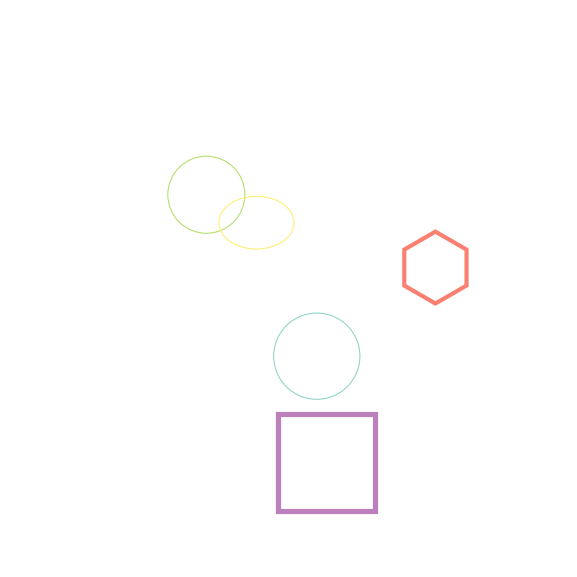[{"shape": "circle", "thickness": 0.5, "radius": 0.37, "center": [0.549, 0.382]}, {"shape": "hexagon", "thickness": 2, "radius": 0.31, "center": [0.754, 0.536]}, {"shape": "circle", "thickness": 0.5, "radius": 0.33, "center": [0.357, 0.662]}, {"shape": "square", "thickness": 2.5, "radius": 0.42, "center": [0.565, 0.198]}, {"shape": "oval", "thickness": 0.5, "radius": 0.33, "center": [0.444, 0.614]}]